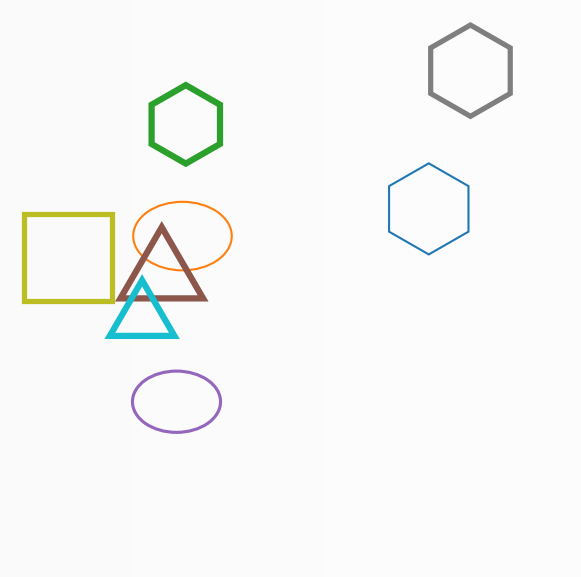[{"shape": "hexagon", "thickness": 1, "radius": 0.39, "center": [0.738, 0.637]}, {"shape": "oval", "thickness": 1, "radius": 0.42, "center": [0.314, 0.59]}, {"shape": "hexagon", "thickness": 3, "radius": 0.34, "center": [0.32, 0.784]}, {"shape": "oval", "thickness": 1.5, "radius": 0.38, "center": [0.304, 0.303]}, {"shape": "triangle", "thickness": 3, "radius": 0.41, "center": [0.278, 0.523]}, {"shape": "hexagon", "thickness": 2.5, "radius": 0.4, "center": [0.809, 0.877]}, {"shape": "square", "thickness": 2.5, "radius": 0.38, "center": [0.117, 0.554]}, {"shape": "triangle", "thickness": 3, "radius": 0.32, "center": [0.244, 0.45]}]